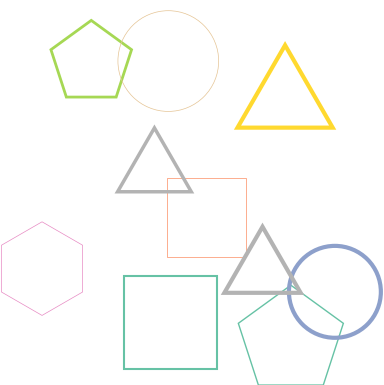[{"shape": "square", "thickness": 1.5, "radius": 0.61, "center": [0.443, 0.163]}, {"shape": "pentagon", "thickness": 1, "radius": 0.72, "center": [0.755, 0.116]}, {"shape": "square", "thickness": 0.5, "radius": 0.51, "center": [0.536, 0.435]}, {"shape": "circle", "thickness": 3, "radius": 0.6, "center": [0.87, 0.242]}, {"shape": "hexagon", "thickness": 0.5, "radius": 0.61, "center": [0.109, 0.302]}, {"shape": "pentagon", "thickness": 2, "radius": 0.55, "center": [0.237, 0.837]}, {"shape": "triangle", "thickness": 3, "radius": 0.71, "center": [0.74, 0.74]}, {"shape": "circle", "thickness": 0.5, "radius": 0.65, "center": [0.437, 0.841]}, {"shape": "triangle", "thickness": 3, "radius": 0.57, "center": [0.682, 0.297]}, {"shape": "triangle", "thickness": 2.5, "radius": 0.55, "center": [0.401, 0.557]}]